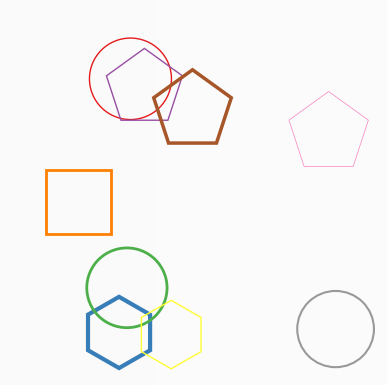[{"shape": "circle", "thickness": 1, "radius": 0.53, "center": [0.337, 0.795]}, {"shape": "hexagon", "thickness": 3, "radius": 0.46, "center": [0.307, 0.137]}, {"shape": "circle", "thickness": 2, "radius": 0.52, "center": [0.328, 0.252]}, {"shape": "pentagon", "thickness": 1, "radius": 0.52, "center": [0.373, 0.771]}, {"shape": "square", "thickness": 2, "radius": 0.42, "center": [0.203, 0.475]}, {"shape": "hexagon", "thickness": 1, "radius": 0.44, "center": [0.442, 0.131]}, {"shape": "pentagon", "thickness": 2.5, "radius": 0.53, "center": [0.497, 0.714]}, {"shape": "pentagon", "thickness": 0.5, "radius": 0.54, "center": [0.848, 0.655]}, {"shape": "circle", "thickness": 1.5, "radius": 0.49, "center": [0.866, 0.145]}]